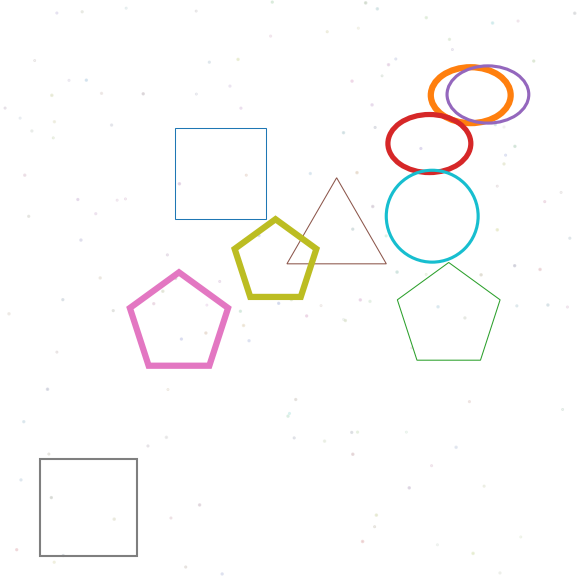[{"shape": "square", "thickness": 0.5, "radius": 0.39, "center": [0.382, 0.698]}, {"shape": "oval", "thickness": 3, "radius": 0.35, "center": [0.815, 0.834]}, {"shape": "pentagon", "thickness": 0.5, "radius": 0.47, "center": [0.777, 0.451]}, {"shape": "oval", "thickness": 2.5, "radius": 0.36, "center": [0.744, 0.751]}, {"shape": "oval", "thickness": 1.5, "radius": 0.35, "center": [0.845, 0.836]}, {"shape": "triangle", "thickness": 0.5, "radius": 0.5, "center": [0.583, 0.592]}, {"shape": "pentagon", "thickness": 3, "radius": 0.45, "center": [0.31, 0.438]}, {"shape": "square", "thickness": 1, "radius": 0.42, "center": [0.154, 0.121]}, {"shape": "pentagon", "thickness": 3, "radius": 0.37, "center": [0.477, 0.545]}, {"shape": "circle", "thickness": 1.5, "radius": 0.4, "center": [0.748, 0.625]}]